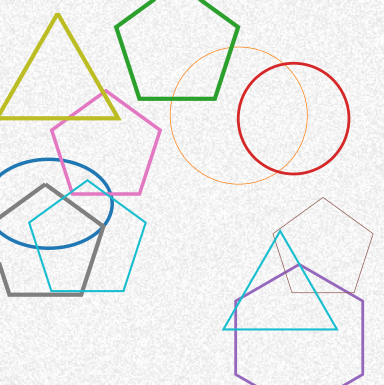[{"shape": "oval", "thickness": 2.5, "radius": 0.82, "center": [0.126, 0.471]}, {"shape": "circle", "thickness": 0.5, "radius": 0.89, "center": [0.62, 0.7]}, {"shape": "pentagon", "thickness": 3, "radius": 0.83, "center": [0.46, 0.878]}, {"shape": "circle", "thickness": 2, "radius": 0.72, "center": [0.763, 0.692]}, {"shape": "hexagon", "thickness": 2, "radius": 0.95, "center": [0.777, 0.123]}, {"shape": "pentagon", "thickness": 0.5, "radius": 0.68, "center": [0.839, 0.35]}, {"shape": "pentagon", "thickness": 2.5, "radius": 0.74, "center": [0.275, 0.616]}, {"shape": "pentagon", "thickness": 3, "radius": 0.79, "center": [0.118, 0.363]}, {"shape": "triangle", "thickness": 3, "radius": 0.91, "center": [0.15, 0.783]}, {"shape": "triangle", "thickness": 1.5, "radius": 0.85, "center": [0.728, 0.23]}, {"shape": "pentagon", "thickness": 1.5, "radius": 0.8, "center": [0.227, 0.373]}]